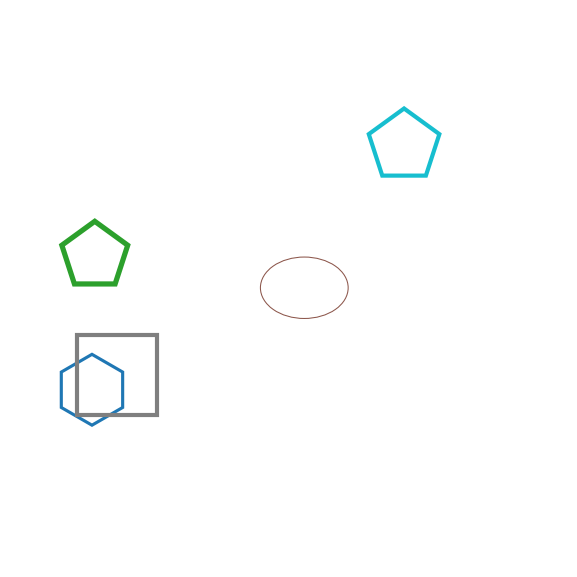[{"shape": "hexagon", "thickness": 1.5, "radius": 0.31, "center": [0.159, 0.324]}, {"shape": "pentagon", "thickness": 2.5, "radius": 0.3, "center": [0.164, 0.556]}, {"shape": "oval", "thickness": 0.5, "radius": 0.38, "center": [0.527, 0.501]}, {"shape": "square", "thickness": 2, "radius": 0.34, "center": [0.203, 0.35]}, {"shape": "pentagon", "thickness": 2, "radius": 0.32, "center": [0.7, 0.747]}]